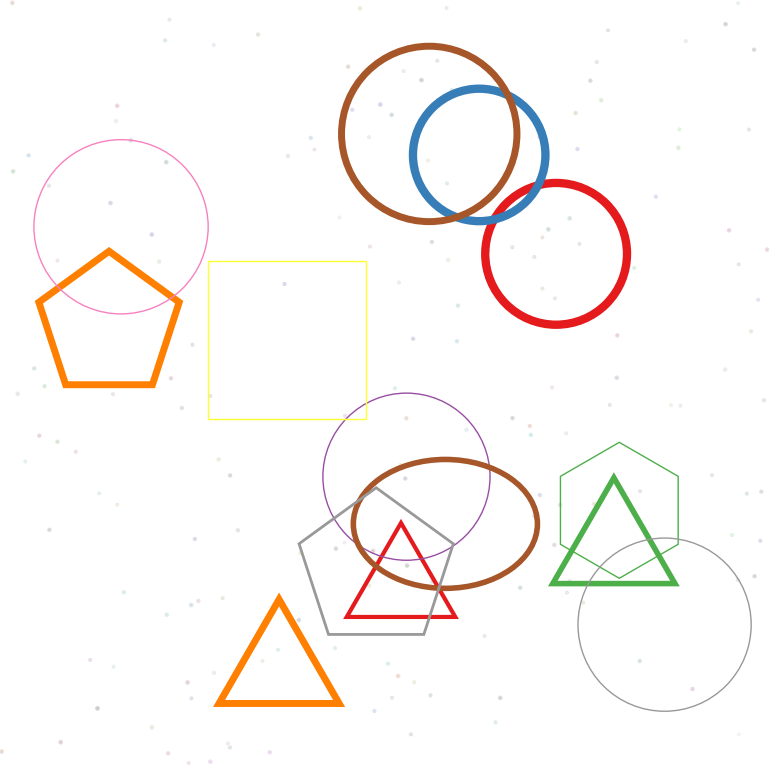[{"shape": "triangle", "thickness": 1.5, "radius": 0.41, "center": [0.521, 0.239]}, {"shape": "circle", "thickness": 3, "radius": 0.46, "center": [0.722, 0.67]}, {"shape": "circle", "thickness": 3, "radius": 0.43, "center": [0.622, 0.799]}, {"shape": "triangle", "thickness": 2, "radius": 0.46, "center": [0.797, 0.288]}, {"shape": "hexagon", "thickness": 0.5, "radius": 0.44, "center": [0.804, 0.337]}, {"shape": "circle", "thickness": 0.5, "radius": 0.54, "center": [0.528, 0.381]}, {"shape": "pentagon", "thickness": 2.5, "radius": 0.48, "center": [0.142, 0.578]}, {"shape": "triangle", "thickness": 2.5, "radius": 0.45, "center": [0.362, 0.131]}, {"shape": "square", "thickness": 0.5, "radius": 0.51, "center": [0.373, 0.558]}, {"shape": "circle", "thickness": 2.5, "radius": 0.57, "center": [0.557, 0.826]}, {"shape": "oval", "thickness": 2, "radius": 0.6, "center": [0.578, 0.32]}, {"shape": "circle", "thickness": 0.5, "radius": 0.57, "center": [0.157, 0.705]}, {"shape": "pentagon", "thickness": 1, "radius": 0.53, "center": [0.489, 0.261]}, {"shape": "circle", "thickness": 0.5, "radius": 0.56, "center": [0.863, 0.189]}]